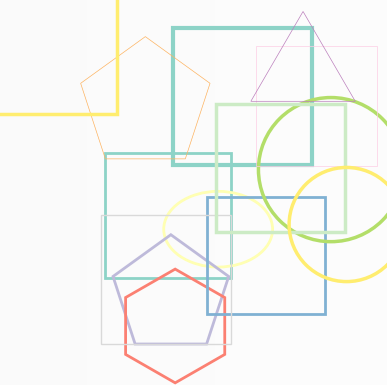[{"shape": "square", "thickness": 2, "radius": 0.81, "center": [0.433, 0.441]}, {"shape": "square", "thickness": 3, "radius": 0.89, "center": [0.626, 0.75]}, {"shape": "oval", "thickness": 2, "radius": 0.7, "center": [0.563, 0.405]}, {"shape": "pentagon", "thickness": 2, "radius": 0.78, "center": [0.441, 0.233]}, {"shape": "hexagon", "thickness": 2, "radius": 0.74, "center": [0.452, 0.153]}, {"shape": "square", "thickness": 2, "radius": 0.76, "center": [0.687, 0.336]}, {"shape": "pentagon", "thickness": 0.5, "radius": 0.88, "center": [0.375, 0.729]}, {"shape": "circle", "thickness": 2.5, "radius": 0.94, "center": [0.854, 0.559]}, {"shape": "square", "thickness": 0.5, "radius": 0.78, "center": [0.817, 0.725]}, {"shape": "square", "thickness": 1, "radius": 0.84, "center": [0.429, 0.275]}, {"shape": "triangle", "thickness": 0.5, "radius": 0.78, "center": [0.782, 0.815]}, {"shape": "square", "thickness": 2.5, "radius": 0.83, "center": [0.723, 0.563]}, {"shape": "square", "thickness": 2.5, "radius": 0.77, "center": [0.149, 0.857]}, {"shape": "circle", "thickness": 2.5, "radius": 0.74, "center": [0.894, 0.417]}]